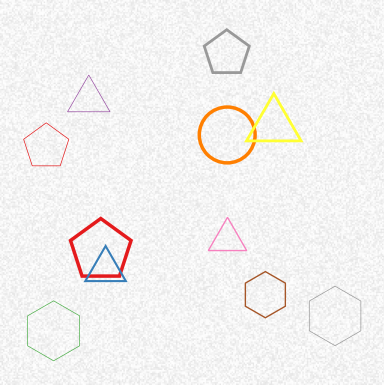[{"shape": "pentagon", "thickness": 0.5, "radius": 0.31, "center": [0.12, 0.619]}, {"shape": "pentagon", "thickness": 2.5, "radius": 0.41, "center": [0.262, 0.35]}, {"shape": "triangle", "thickness": 1.5, "radius": 0.3, "center": [0.274, 0.3]}, {"shape": "hexagon", "thickness": 0.5, "radius": 0.39, "center": [0.139, 0.141]}, {"shape": "triangle", "thickness": 0.5, "radius": 0.32, "center": [0.231, 0.742]}, {"shape": "circle", "thickness": 2.5, "radius": 0.36, "center": [0.59, 0.649]}, {"shape": "triangle", "thickness": 2, "radius": 0.41, "center": [0.711, 0.675]}, {"shape": "hexagon", "thickness": 1, "radius": 0.3, "center": [0.689, 0.235]}, {"shape": "triangle", "thickness": 1, "radius": 0.29, "center": [0.591, 0.378]}, {"shape": "pentagon", "thickness": 2, "radius": 0.31, "center": [0.589, 0.861]}, {"shape": "hexagon", "thickness": 0.5, "radius": 0.39, "center": [0.87, 0.179]}]